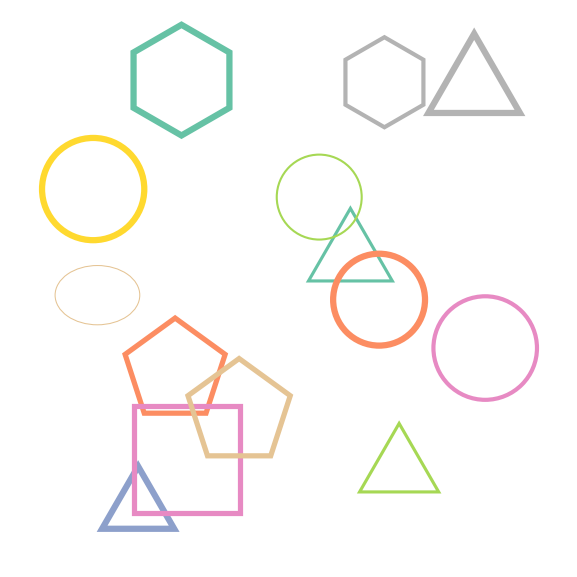[{"shape": "hexagon", "thickness": 3, "radius": 0.48, "center": [0.314, 0.86]}, {"shape": "triangle", "thickness": 1.5, "radius": 0.42, "center": [0.607, 0.555]}, {"shape": "pentagon", "thickness": 2.5, "radius": 0.46, "center": [0.303, 0.357]}, {"shape": "circle", "thickness": 3, "radius": 0.4, "center": [0.656, 0.48]}, {"shape": "triangle", "thickness": 3, "radius": 0.36, "center": [0.239, 0.12]}, {"shape": "circle", "thickness": 2, "radius": 0.45, "center": [0.84, 0.396]}, {"shape": "square", "thickness": 2.5, "radius": 0.46, "center": [0.324, 0.203]}, {"shape": "circle", "thickness": 1, "radius": 0.37, "center": [0.553, 0.658]}, {"shape": "triangle", "thickness": 1.5, "radius": 0.4, "center": [0.691, 0.187]}, {"shape": "circle", "thickness": 3, "radius": 0.44, "center": [0.161, 0.672]}, {"shape": "oval", "thickness": 0.5, "radius": 0.37, "center": [0.169, 0.488]}, {"shape": "pentagon", "thickness": 2.5, "radius": 0.47, "center": [0.414, 0.285]}, {"shape": "hexagon", "thickness": 2, "radius": 0.39, "center": [0.666, 0.857]}, {"shape": "triangle", "thickness": 3, "radius": 0.46, "center": [0.821, 0.849]}]